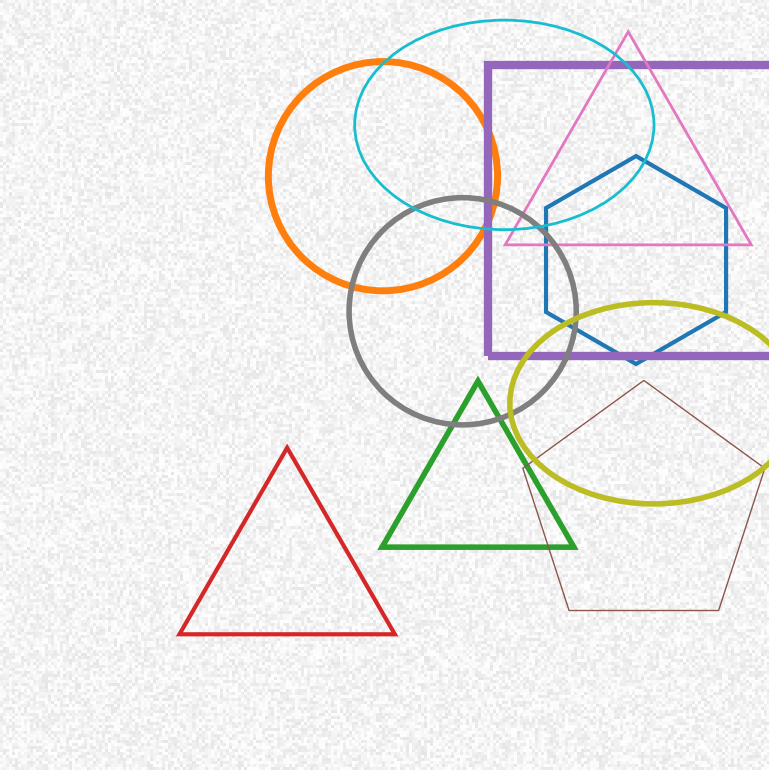[{"shape": "hexagon", "thickness": 1.5, "radius": 0.68, "center": [0.826, 0.662]}, {"shape": "circle", "thickness": 2.5, "radius": 0.74, "center": [0.497, 0.771]}, {"shape": "triangle", "thickness": 2, "radius": 0.72, "center": [0.621, 0.361]}, {"shape": "triangle", "thickness": 1.5, "radius": 0.81, "center": [0.373, 0.257]}, {"shape": "square", "thickness": 3, "radius": 0.95, "center": [0.823, 0.727]}, {"shape": "pentagon", "thickness": 0.5, "radius": 0.83, "center": [0.836, 0.341]}, {"shape": "triangle", "thickness": 1, "radius": 0.92, "center": [0.816, 0.774]}, {"shape": "circle", "thickness": 2, "radius": 0.74, "center": [0.601, 0.596]}, {"shape": "oval", "thickness": 2, "radius": 0.93, "center": [0.849, 0.476]}, {"shape": "oval", "thickness": 1, "radius": 0.97, "center": [0.655, 0.838]}]